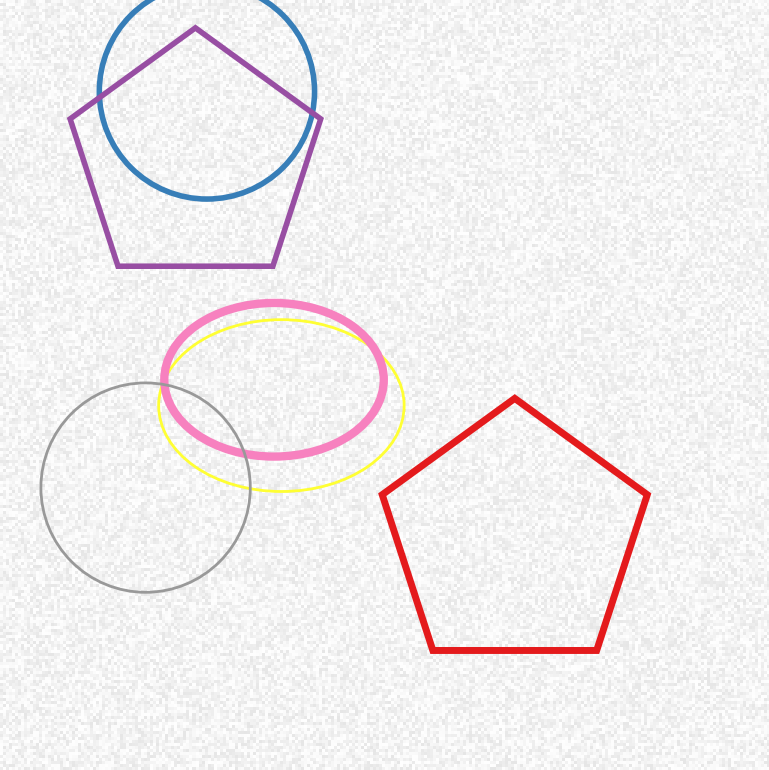[{"shape": "pentagon", "thickness": 2.5, "radius": 0.9, "center": [0.669, 0.302]}, {"shape": "circle", "thickness": 2, "radius": 0.7, "center": [0.269, 0.881]}, {"shape": "pentagon", "thickness": 2, "radius": 0.86, "center": [0.254, 0.793]}, {"shape": "oval", "thickness": 1, "radius": 0.8, "center": [0.365, 0.473]}, {"shape": "oval", "thickness": 3, "radius": 0.71, "center": [0.356, 0.507]}, {"shape": "circle", "thickness": 1, "radius": 0.68, "center": [0.189, 0.367]}]